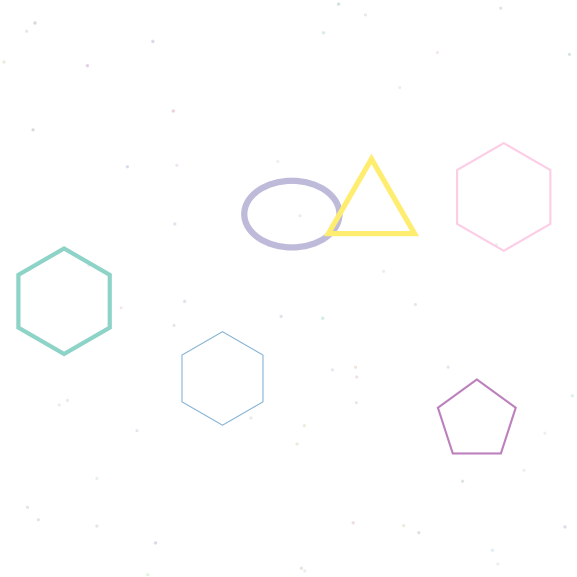[{"shape": "hexagon", "thickness": 2, "radius": 0.46, "center": [0.111, 0.478]}, {"shape": "oval", "thickness": 3, "radius": 0.41, "center": [0.505, 0.628]}, {"shape": "hexagon", "thickness": 0.5, "radius": 0.4, "center": [0.385, 0.344]}, {"shape": "hexagon", "thickness": 1, "radius": 0.47, "center": [0.872, 0.658]}, {"shape": "pentagon", "thickness": 1, "radius": 0.35, "center": [0.826, 0.271]}, {"shape": "triangle", "thickness": 2.5, "radius": 0.43, "center": [0.643, 0.638]}]